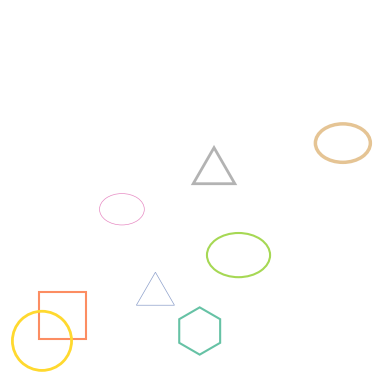[{"shape": "hexagon", "thickness": 1.5, "radius": 0.31, "center": [0.519, 0.14]}, {"shape": "square", "thickness": 1.5, "radius": 0.31, "center": [0.162, 0.18]}, {"shape": "triangle", "thickness": 0.5, "radius": 0.29, "center": [0.404, 0.236]}, {"shape": "oval", "thickness": 0.5, "radius": 0.29, "center": [0.317, 0.456]}, {"shape": "oval", "thickness": 1.5, "radius": 0.41, "center": [0.62, 0.337]}, {"shape": "circle", "thickness": 2, "radius": 0.38, "center": [0.109, 0.115]}, {"shape": "oval", "thickness": 2.5, "radius": 0.36, "center": [0.891, 0.628]}, {"shape": "triangle", "thickness": 2, "radius": 0.31, "center": [0.556, 0.554]}]